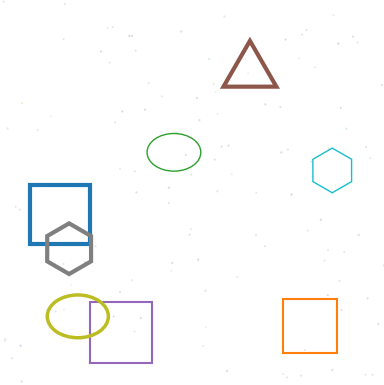[{"shape": "square", "thickness": 3, "radius": 0.39, "center": [0.156, 0.443]}, {"shape": "square", "thickness": 1.5, "radius": 0.35, "center": [0.805, 0.153]}, {"shape": "oval", "thickness": 1, "radius": 0.35, "center": [0.452, 0.604]}, {"shape": "square", "thickness": 1.5, "radius": 0.4, "center": [0.314, 0.136]}, {"shape": "triangle", "thickness": 3, "radius": 0.4, "center": [0.649, 0.815]}, {"shape": "hexagon", "thickness": 3, "radius": 0.33, "center": [0.18, 0.354]}, {"shape": "oval", "thickness": 2.5, "radius": 0.4, "center": [0.202, 0.178]}, {"shape": "hexagon", "thickness": 1, "radius": 0.29, "center": [0.863, 0.557]}]